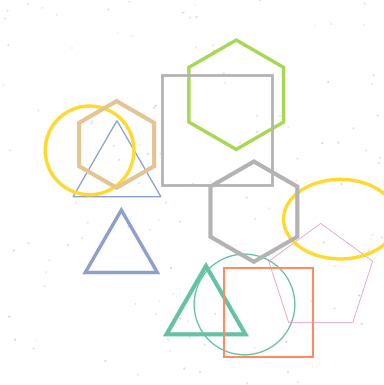[{"shape": "circle", "thickness": 1, "radius": 0.65, "center": [0.635, 0.209]}, {"shape": "triangle", "thickness": 3, "radius": 0.59, "center": [0.535, 0.191]}, {"shape": "square", "thickness": 1.5, "radius": 0.58, "center": [0.698, 0.188]}, {"shape": "triangle", "thickness": 2.5, "radius": 0.54, "center": [0.315, 0.346]}, {"shape": "triangle", "thickness": 1, "radius": 0.66, "center": [0.304, 0.555]}, {"shape": "pentagon", "thickness": 0.5, "radius": 0.71, "center": [0.833, 0.278]}, {"shape": "hexagon", "thickness": 2.5, "radius": 0.71, "center": [0.614, 0.754]}, {"shape": "oval", "thickness": 2.5, "radius": 0.74, "center": [0.884, 0.431]}, {"shape": "circle", "thickness": 2.5, "radius": 0.58, "center": [0.233, 0.609]}, {"shape": "hexagon", "thickness": 3, "radius": 0.56, "center": [0.303, 0.625]}, {"shape": "square", "thickness": 2, "radius": 0.72, "center": [0.563, 0.662]}, {"shape": "hexagon", "thickness": 3, "radius": 0.65, "center": [0.659, 0.45]}]